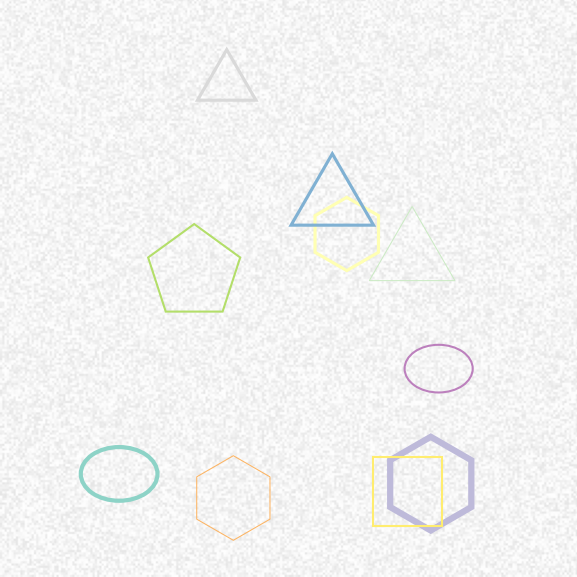[{"shape": "oval", "thickness": 2, "radius": 0.33, "center": [0.206, 0.178]}, {"shape": "hexagon", "thickness": 1.5, "radius": 0.32, "center": [0.6, 0.594]}, {"shape": "hexagon", "thickness": 3, "radius": 0.41, "center": [0.746, 0.162]}, {"shape": "triangle", "thickness": 1.5, "radius": 0.41, "center": [0.575, 0.65]}, {"shape": "hexagon", "thickness": 0.5, "radius": 0.37, "center": [0.404, 0.137]}, {"shape": "pentagon", "thickness": 1, "radius": 0.42, "center": [0.336, 0.527]}, {"shape": "triangle", "thickness": 1.5, "radius": 0.29, "center": [0.393, 0.855]}, {"shape": "oval", "thickness": 1, "radius": 0.29, "center": [0.76, 0.361]}, {"shape": "triangle", "thickness": 0.5, "radius": 0.43, "center": [0.714, 0.556]}, {"shape": "square", "thickness": 1, "radius": 0.3, "center": [0.706, 0.148]}]